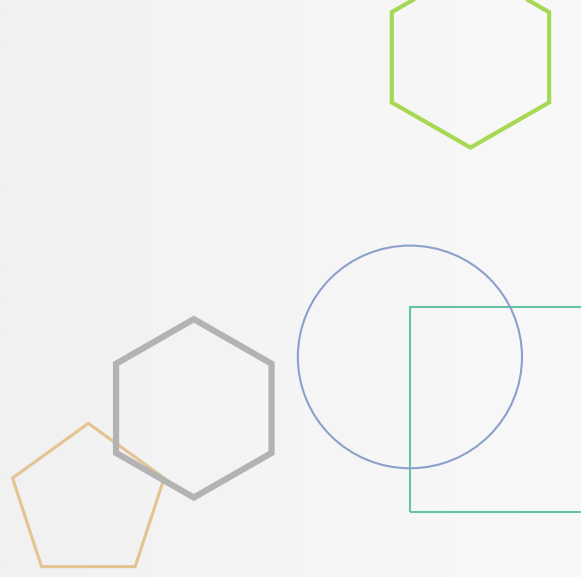[{"shape": "square", "thickness": 1, "radius": 0.89, "center": [0.883, 0.291]}, {"shape": "circle", "thickness": 1, "radius": 0.96, "center": [0.705, 0.381]}, {"shape": "hexagon", "thickness": 2, "radius": 0.78, "center": [0.809, 0.9]}, {"shape": "pentagon", "thickness": 1.5, "radius": 0.69, "center": [0.152, 0.129]}, {"shape": "hexagon", "thickness": 3, "radius": 0.77, "center": [0.333, 0.292]}]